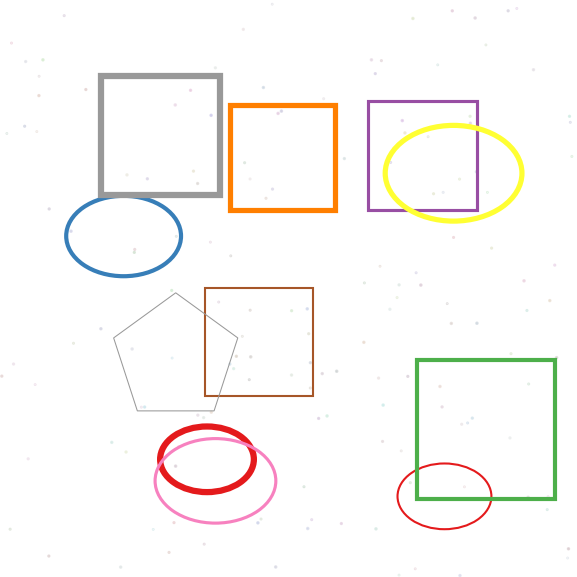[{"shape": "oval", "thickness": 3, "radius": 0.41, "center": [0.358, 0.204]}, {"shape": "oval", "thickness": 1, "radius": 0.41, "center": [0.77, 0.14]}, {"shape": "oval", "thickness": 2, "radius": 0.5, "center": [0.214, 0.59]}, {"shape": "square", "thickness": 2, "radius": 0.6, "center": [0.841, 0.255]}, {"shape": "square", "thickness": 1.5, "radius": 0.47, "center": [0.732, 0.73]}, {"shape": "square", "thickness": 2.5, "radius": 0.46, "center": [0.489, 0.726]}, {"shape": "oval", "thickness": 2.5, "radius": 0.59, "center": [0.785, 0.699]}, {"shape": "square", "thickness": 1, "radius": 0.47, "center": [0.448, 0.407]}, {"shape": "oval", "thickness": 1.5, "radius": 0.52, "center": [0.373, 0.166]}, {"shape": "pentagon", "thickness": 0.5, "radius": 0.57, "center": [0.304, 0.379]}, {"shape": "square", "thickness": 3, "radius": 0.51, "center": [0.278, 0.765]}]